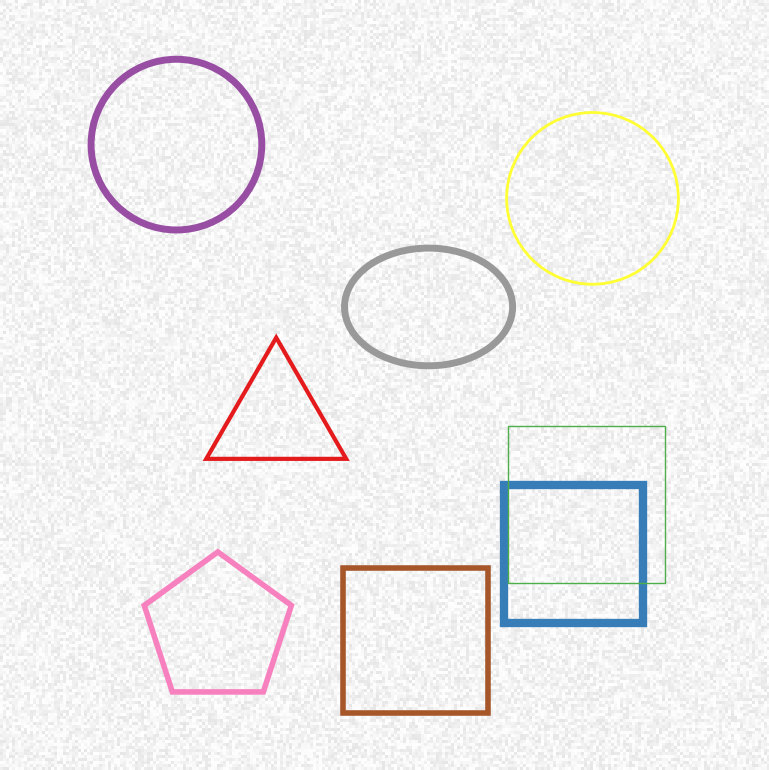[{"shape": "triangle", "thickness": 1.5, "radius": 0.52, "center": [0.359, 0.457]}, {"shape": "square", "thickness": 3, "radius": 0.45, "center": [0.745, 0.28]}, {"shape": "square", "thickness": 0.5, "radius": 0.51, "center": [0.762, 0.345]}, {"shape": "circle", "thickness": 2.5, "radius": 0.55, "center": [0.229, 0.812]}, {"shape": "circle", "thickness": 1, "radius": 0.56, "center": [0.769, 0.742]}, {"shape": "square", "thickness": 2, "radius": 0.47, "center": [0.54, 0.168]}, {"shape": "pentagon", "thickness": 2, "radius": 0.5, "center": [0.283, 0.183]}, {"shape": "oval", "thickness": 2.5, "radius": 0.55, "center": [0.557, 0.601]}]